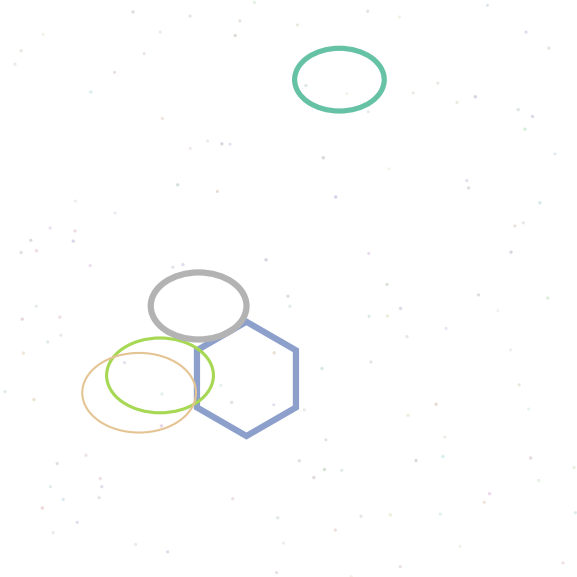[{"shape": "oval", "thickness": 2.5, "radius": 0.39, "center": [0.588, 0.861]}, {"shape": "hexagon", "thickness": 3, "radius": 0.49, "center": [0.427, 0.343]}, {"shape": "oval", "thickness": 1.5, "radius": 0.46, "center": [0.277, 0.349]}, {"shape": "oval", "thickness": 1, "radius": 0.49, "center": [0.241, 0.319]}, {"shape": "oval", "thickness": 3, "radius": 0.41, "center": [0.344, 0.469]}]